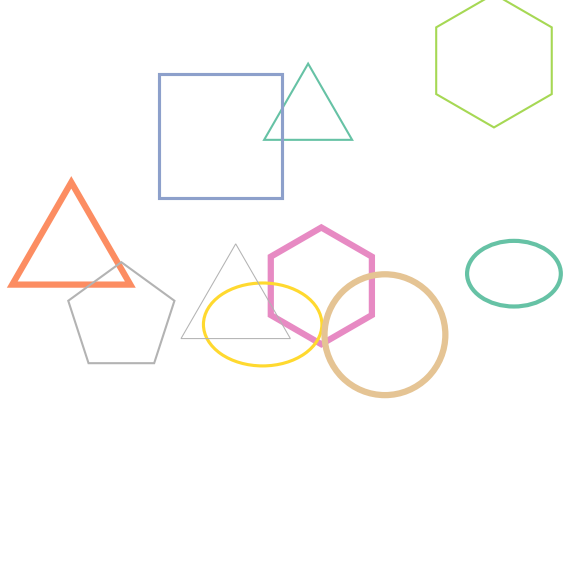[{"shape": "triangle", "thickness": 1, "radius": 0.44, "center": [0.534, 0.801]}, {"shape": "oval", "thickness": 2, "radius": 0.41, "center": [0.89, 0.525]}, {"shape": "triangle", "thickness": 3, "radius": 0.59, "center": [0.123, 0.565]}, {"shape": "square", "thickness": 1.5, "radius": 0.53, "center": [0.382, 0.764]}, {"shape": "hexagon", "thickness": 3, "radius": 0.51, "center": [0.556, 0.504]}, {"shape": "hexagon", "thickness": 1, "radius": 0.58, "center": [0.855, 0.894]}, {"shape": "oval", "thickness": 1.5, "radius": 0.51, "center": [0.455, 0.437]}, {"shape": "circle", "thickness": 3, "radius": 0.52, "center": [0.667, 0.42]}, {"shape": "triangle", "thickness": 0.5, "radius": 0.55, "center": [0.408, 0.468]}, {"shape": "pentagon", "thickness": 1, "radius": 0.48, "center": [0.21, 0.448]}]